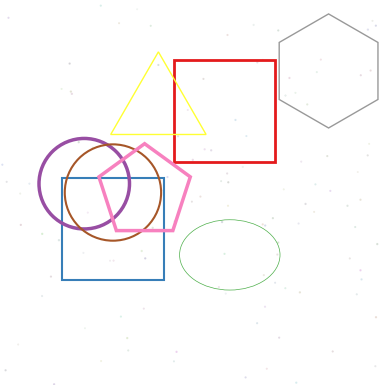[{"shape": "square", "thickness": 2, "radius": 0.66, "center": [0.583, 0.712]}, {"shape": "square", "thickness": 1.5, "radius": 0.66, "center": [0.294, 0.405]}, {"shape": "oval", "thickness": 0.5, "radius": 0.65, "center": [0.597, 0.338]}, {"shape": "circle", "thickness": 2.5, "radius": 0.59, "center": [0.219, 0.523]}, {"shape": "triangle", "thickness": 1, "radius": 0.72, "center": [0.411, 0.722]}, {"shape": "circle", "thickness": 1.5, "radius": 0.63, "center": [0.293, 0.5]}, {"shape": "pentagon", "thickness": 2.5, "radius": 0.62, "center": [0.376, 0.502]}, {"shape": "hexagon", "thickness": 1, "radius": 0.74, "center": [0.853, 0.816]}]